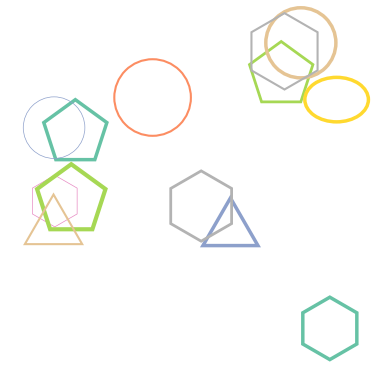[{"shape": "hexagon", "thickness": 2.5, "radius": 0.41, "center": [0.857, 0.147]}, {"shape": "pentagon", "thickness": 2.5, "radius": 0.43, "center": [0.196, 0.655]}, {"shape": "circle", "thickness": 1.5, "radius": 0.5, "center": [0.396, 0.747]}, {"shape": "triangle", "thickness": 2.5, "radius": 0.41, "center": [0.599, 0.403]}, {"shape": "circle", "thickness": 0.5, "radius": 0.4, "center": [0.14, 0.668]}, {"shape": "hexagon", "thickness": 0.5, "radius": 0.34, "center": [0.142, 0.478]}, {"shape": "pentagon", "thickness": 2, "radius": 0.43, "center": [0.73, 0.806]}, {"shape": "pentagon", "thickness": 3, "radius": 0.47, "center": [0.185, 0.48]}, {"shape": "oval", "thickness": 2.5, "radius": 0.41, "center": [0.874, 0.741]}, {"shape": "triangle", "thickness": 1.5, "radius": 0.43, "center": [0.139, 0.409]}, {"shape": "circle", "thickness": 2.5, "radius": 0.46, "center": [0.781, 0.889]}, {"shape": "hexagon", "thickness": 2, "radius": 0.46, "center": [0.523, 0.465]}, {"shape": "hexagon", "thickness": 1.5, "radius": 0.5, "center": [0.739, 0.867]}]